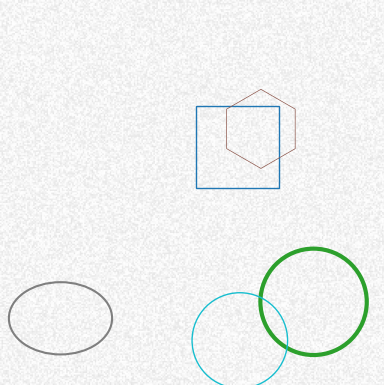[{"shape": "square", "thickness": 1, "radius": 0.53, "center": [0.617, 0.617]}, {"shape": "circle", "thickness": 3, "radius": 0.69, "center": [0.814, 0.216]}, {"shape": "hexagon", "thickness": 0.5, "radius": 0.51, "center": [0.678, 0.665]}, {"shape": "oval", "thickness": 1.5, "radius": 0.67, "center": [0.157, 0.173]}, {"shape": "circle", "thickness": 1, "radius": 0.62, "center": [0.623, 0.116]}]